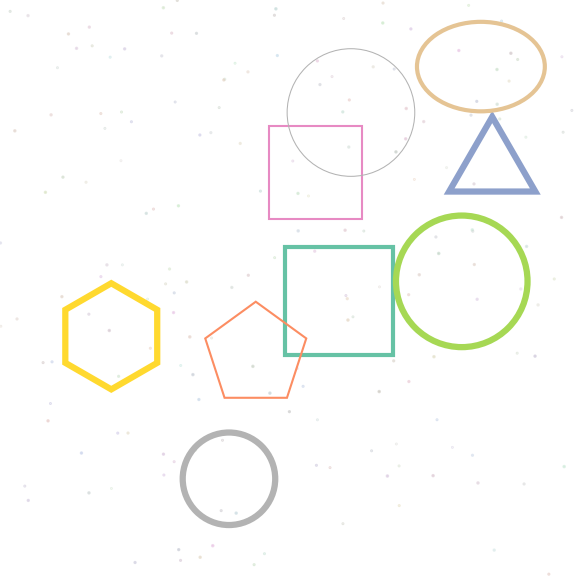[{"shape": "square", "thickness": 2, "radius": 0.47, "center": [0.587, 0.478]}, {"shape": "pentagon", "thickness": 1, "radius": 0.46, "center": [0.443, 0.385]}, {"shape": "triangle", "thickness": 3, "radius": 0.43, "center": [0.852, 0.711]}, {"shape": "square", "thickness": 1, "radius": 0.4, "center": [0.547, 0.701]}, {"shape": "circle", "thickness": 3, "radius": 0.57, "center": [0.8, 0.512]}, {"shape": "hexagon", "thickness": 3, "radius": 0.46, "center": [0.193, 0.417]}, {"shape": "oval", "thickness": 2, "radius": 0.55, "center": [0.833, 0.884]}, {"shape": "circle", "thickness": 3, "radius": 0.4, "center": [0.396, 0.17]}, {"shape": "circle", "thickness": 0.5, "radius": 0.55, "center": [0.608, 0.804]}]